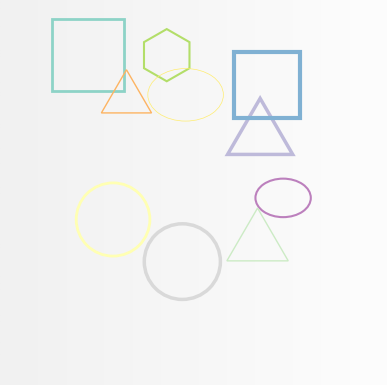[{"shape": "square", "thickness": 2, "radius": 0.47, "center": [0.226, 0.857]}, {"shape": "circle", "thickness": 2, "radius": 0.48, "center": [0.292, 0.43]}, {"shape": "triangle", "thickness": 2.5, "radius": 0.49, "center": [0.671, 0.647]}, {"shape": "square", "thickness": 3, "radius": 0.42, "center": [0.688, 0.779]}, {"shape": "triangle", "thickness": 1, "radius": 0.37, "center": [0.326, 0.744]}, {"shape": "hexagon", "thickness": 1.5, "radius": 0.34, "center": [0.43, 0.857]}, {"shape": "circle", "thickness": 2.5, "radius": 0.49, "center": [0.471, 0.32]}, {"shape": "oval", "thickness": 1.5, "radius": 0.36, "center": [0.731, 0.486]}, {"shape": "triangle", "thickness": 1, "radius": 0.46, "center": [0.665, 0.368]}, {"shape": "oval", "thickness": 0.5, "radius": 0.49, "center": [0.479, 0.754]}]